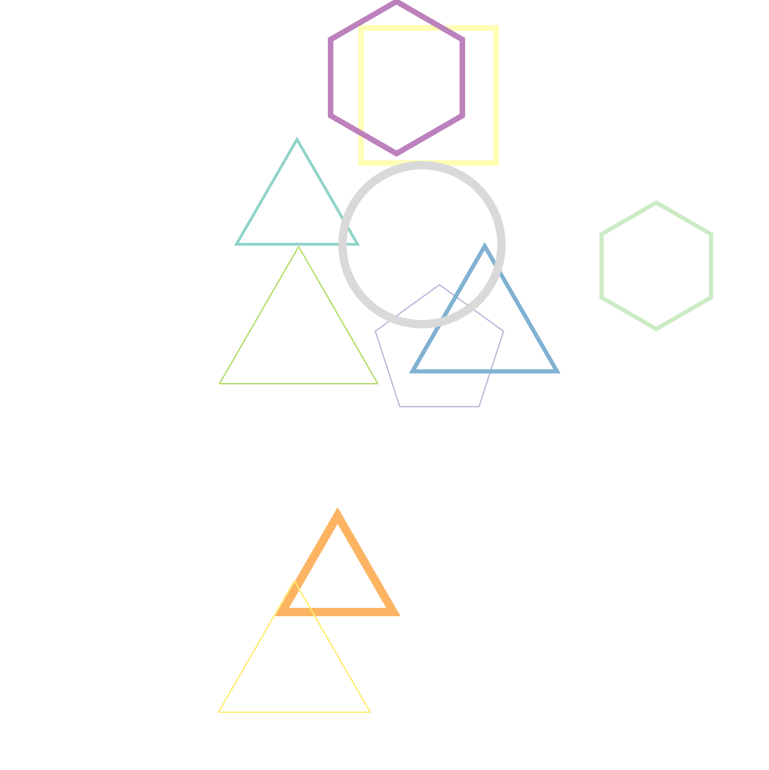[{"shape": "triangle", "thickness": 1, "radius": 0.45, "center": [0.386, 0.728]}, {"shape": "square", "thickness": 2, "radius": 0.44, "center": [0.556, 0.876]}, {"shape": "pentagon", "thickness": 0.5, "radius": 0.44, "center": [0.571, 0.543]}, {"shape": "triangle", "thickness": 1.5, "radius": 0.54, "center": [0.63, 0.572]}, {"shape": "triangle", "thickness": 3, "radius": 0.42, "center": [0.438, 0.247]}, {"shape": "triangle", "thickness": 0.5, "radius": 0.59, "center": [0.388, 0.561]}, {"shape": "circle", "thickness": 3, "radius": 0.52, "center": [0.548, 0.682]}, {"shape": "hexagon", "thickness": 2, "radius": 0.49, "center": [0.515, 0.899]}, {"shape": "hexagon", "thickness": 1.5, "radius": 0.41, "center": [0.852, 0.655]}, {"shape": "triangle", "thickness": 0.5, "radius": 0.57, "center": [0.382, 0.132]}]